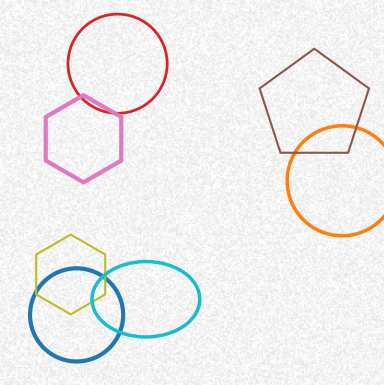[{"shape": "circle", "thickness": 3, "radius": 0.6, "center": [0.199, 0.182]}, {"shape": "circle", "thickness": 2.5, "radius": 0.71, "center": [0.889, 0.53]}, {"shape": "circle", "thickness": 2, "radius": 0.64, "center": [0.305, 0.835]}, {"shape": "pentagon", "thickness": 1.5, "radius": 0.75, "center": [0.816, 0.724]}, {"shape": "hexagon", "thickness": 3, "radius": 0.57, "center": [0.217, 0.64]}, {"shape": "hexagon", "thickness": 1.5, "radius": 0.52, "center": [0.184, 0.287]}, {"shape": "oval", "thickness": 2.5, "radius": 0.7, "center": [0.379, 0.223]}]